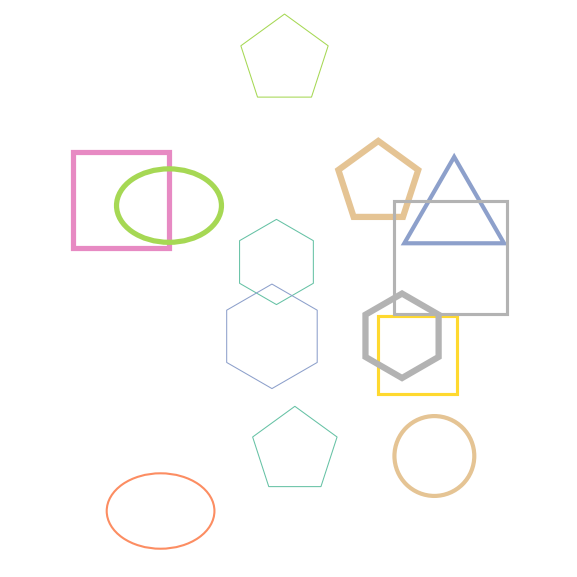[{"shape": "pentagon", "thickness": 0.5, "radius": 0.38, "center": [0.511, 0.219]}, {"shape": "hexagon", "thickness": 0.5, "radius": 0.37, "center": [0.479, 0.545]}, {"shape": "oval", "thickness": 1, "radius": 0.47, "center": [0.278, 0.114]}, {"shape": "triangle", "thickness": 2, "radius": 0.5, "center": [0.786, 0.628]}, {"shape": "hexagon", "thickness": 0.5, "radius": 0.45, "center": [0.471, 0.417]}, {"shape": "square", "thickness": 2.5, "radius": 0.42, "center": [0.21, 0.653]}, {"shape": "oval", "thickness": 2.5, "radius": 0.45, "center": [0.293, 0.643]}, {"shape": "pentagon", "thickness": 0.5, "radius": 0.4, "center": [0.493, 0.895]}, {"shape": "square", "thickness": 1.5, "radius": 0.34, "center": [0.723, 0.384]}, {"shape": "circle", "thickness": 2, "radius": 0.35, "center": [0.752, 0.21]}, {"shape": "pentagon", "thickness": 3, "radius": 0.36, "center": [0.655, 0.682]}, {"shape": "square", "thickness": 1.5, "radius": 0.49, "center": [0.781, 0.553]}, {"shape": "hexagon", "thickness": 3, "radius": 0.37, "center": [0.696, 0.418]}]